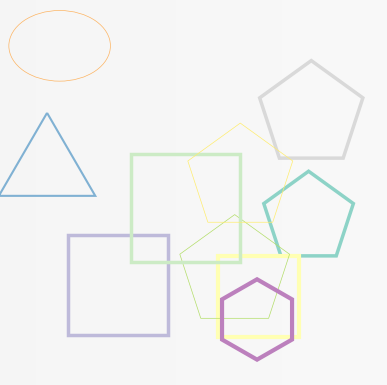[{"shape": "pentagon", "thickness": 2.5, "radius": 0.61, "center": [0.796, 0.434]}, {"shape": "square", "thickness": 3, "radius": 0.52, "center": [0.667, 0.23]}, {"shape": "square", "thickness": 2.5, "radius": 0.65, "center": [0.305, 0.26]}, {"shape": "triangle", "thickness": 1.5, "radius": 0.72, "center": [0.121, 0.563]}, {"shape": "oval", "thickness": 0.5, "radius": 0.66, "center": [0.154, 0.881]}, {"shape": "pentagon", "thickness": 0.5, "radius": 0.74, "center": [0.606, 0.294]}, {"shape": "pentagon", "thickness": 2.5, "radius": 0.7, "center": [0.803, 0.703]}, {"shape": "hexagon", "thickness": 3, "radius": 0.52, "center": [0.663, 0.17]}, {"shape": "square", "thickness": 2.5, "radius": 0.7, "center": [0.479, 0.459]}, {"shape": "pentagon", "thickness": 0.5, "radius": 0.71, "center": [0.62, 0.538]}]